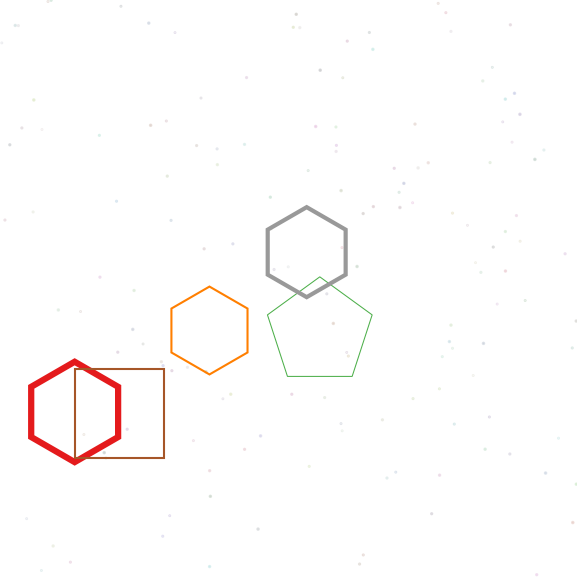[{"shape": "hexagon", "thickness": 3, "radius": 0.43, "center": [0.129, 0.286]}, {"shape": "pentagon", "thickness": 0.5, "radius": 0.48, "center": [0.554, 0.424]}, {"shape": "hexagon", "thickness": 1, "radius": 0.38, "center": [0.363, 0.427]}, {"shape": "square", "thickness": 1, "radius": 0.38, "center": [0.206, 0.282]}, {"shape": "hexagon", "thickness": 2, "radius": 0.39, "center": [0.531, 0.562]}]